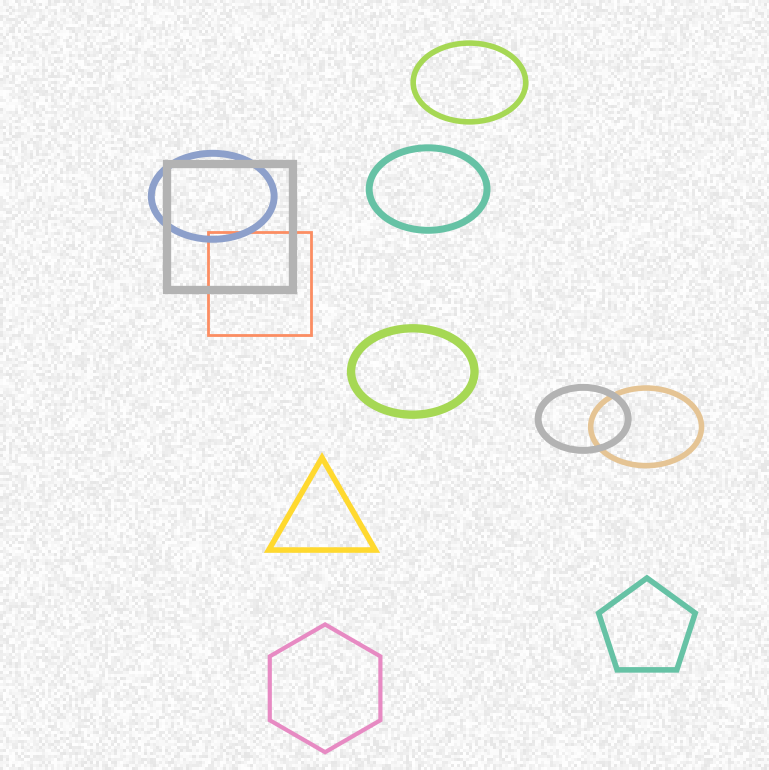[{"shape": "oval", "thickness": 2.5, "radius": 0.38, "center": [0.556, 0.754]}, {"shape": "pentagon", "thickness": 2, "radius": 0.33, "center": [0.84, 0.183]}, {"shape": "square", "thickness": 1, "radius": 0.33, "center": [0.337, 0.632]}, {"shape": "oval", "thickness": 2.5, "radius": 0.4, "center": [0.276, 0.745]}, {"shape": "hexagon", "thickness": 1.5, "radius": 0.41, "center": [0.422, 0.106]}, {"shape": "oval", "thickness": 2, "radius": 0.37, "center": [0.61, 0.893]}, {"shape": "oval", "thickness": 3, "radius": 0.4, "center": [0.536, 0.518]}, {"shape": "triangle", "thickness": 2, "radius": 0.4, "center": [0.418, 0.326]}, {"shape": "oval", "thickness": 2, "radius": 0.36, "center": [0.839, 0.446]}, {"shape": "square", "thickness": 3, "radius": 0.41, "center": [0.299, 0.705]}, {"shape": "oval", "thickness": 2.5, "radius": 0.29, "center": [0.757, 0.456]}]